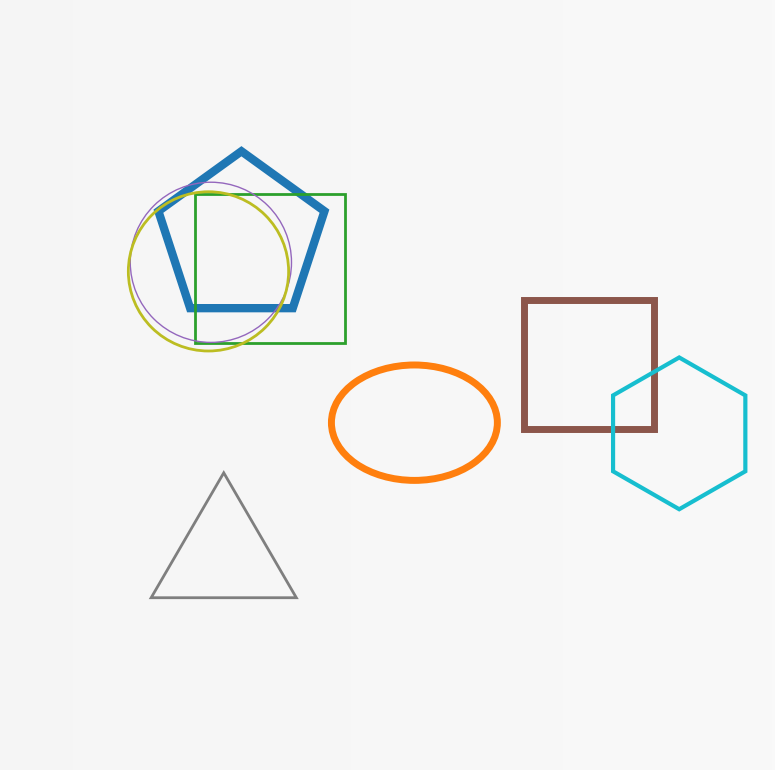[{"shape": "pentagon", "thickness": 3, "radius": 0.56, "center": [0.312, 0.691]}, {"shape": "oval", "thickness": 2.5, "radius": 0.54, "center": [0.535, 0.451]}, {"shape": "square", "thickness": 1, "radius": 0.48, "center": [0.348, 0.651]}, {"shape": "circle", "thickness": 0.5, "radius": 0.52, "center": [0.272, 0.659]}, {"shape": "square", "thickness": 2.5, "radius": 0.42, "center": [0.76, 0.526]}, {"shape": "triangle", "thickness": 1, "radius": 0.54, "center": [0.289, 0.278]}, {"shape": "circle", "thickness": 1, "radius": 0.52, "center": [0.269, 0.648]}, {"shape": "hexagon", "thickness": 1.5, "radius": 0.49, "center": [0.876, 0.437]}]